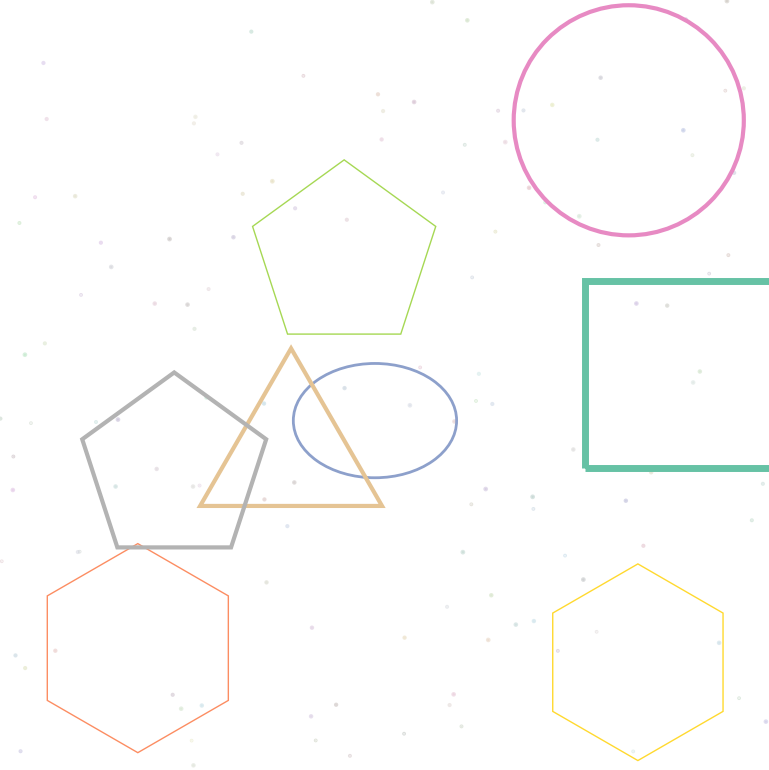[{"shape": "square", "thickness": 2.5, "radius": 0.61, "center": [0.881, 0.514]}, {"shape": "hexagon", "thickness": 0.5, "radius": 0.68, "center": [0.179, 0.158]}, {"shape": "oval", "thickness": 1, "radius": 0.53, "center": [0.487, 0.454]}, {"shape": "circle", "thickness": 1.5, "radius": 0.75, "center": [0.817, 0.844]}, {"shape": "pentagon", "thickness": 0.5, "radius": 0.63, "center": [0.447, 0.667]}, {"shape": "hexagon", "thickness": 0.5, "radius": 0.64, "center": [0.828, 0.14]}, {"shape": "triangle", "thickness": 1.5, "radius": 0.68, "center": [0.378, 0.411]}, {"shape": "pentagon", "thickness": 1.5, "radius": 0.63, "center": [0.226, 0.391]}]